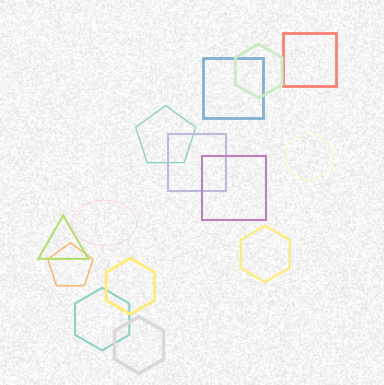[{"shape": "hexagon", "thickness": 1.5, "radius": 0.41, "center": [0.265, 0.171]}, {"shape": "pentagon", "thickness": 1, "radius": 0.41, "center": [0.43, 0.644]}, {"shape": "hexagon", "thickness": 0.5, "radius": 0.33, "center": [0.802, 0.593]}, {"shape": "square", "thickness": 1.5, "radius": 0.37, "center": [0.512, 0.578]}, {"shape": "square", "thickness": 2, "radius": 0.34, "center": [0.803, 0.846]}, {"shape": "square", "thickness": 2, "radius": 0.39, "center": [0.605, 0.771]}, {"shape": "pentagon", "thickness": 1, "radius": 0.31, "center": [0.183, 0.308]}, {"shape": "triangle", "thickness": 1.5, "radius": 0.38, "center": [0.164, 0.365]}, {"shape": "oval", "thickness": 0.5, "radius": 0.42, "center": [0.271, 0.421]}, {"shape": "hexagon", "thickness": 2.5, "radius": 0.37, "center": [0.361, 0.104]}, {"shape": "square", "thickness": 1.5, "radius": 0.42, "center": [0.607, 0.512]}, {"shape": "hexagon", "thickness": 2, "radius": 0.35, "center": [0.672, 0.816]}, {"shape": "hexagon", "thickness": 2, "radius": 0.36, "center": [0.339, 0.256]}, {"shape": "hexagon", "thickness": 1.5, "radius": 0.37, "center": [0.689, 0.341]}]